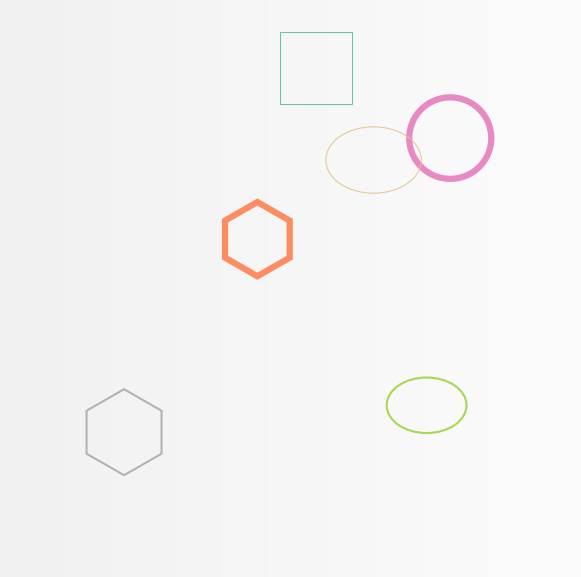[{"shape": "square", "thickness": 0.5, "radius": 0.31, "center": [0.544, 0.881]}, {"shape": "hexagon", "thickness": 3, "radius": 0.32, "center": [0.443, 0.585]}, {"shape": "circle", "thickness": 3, "radius": 0.35, "center": [0.775, 0.76]}, {"shape": "oval", "thickness": 1, "radius": 0.34, "center": [0.734, 0.297]}, {"shape": "oval", "thickness": 0.5, "radius": 0.41, "center": [0.643, 0.722]}, {"shape": "hexagon", "thickness": 1, "radius": 0.37, "center": [0.213, 0.251]}]